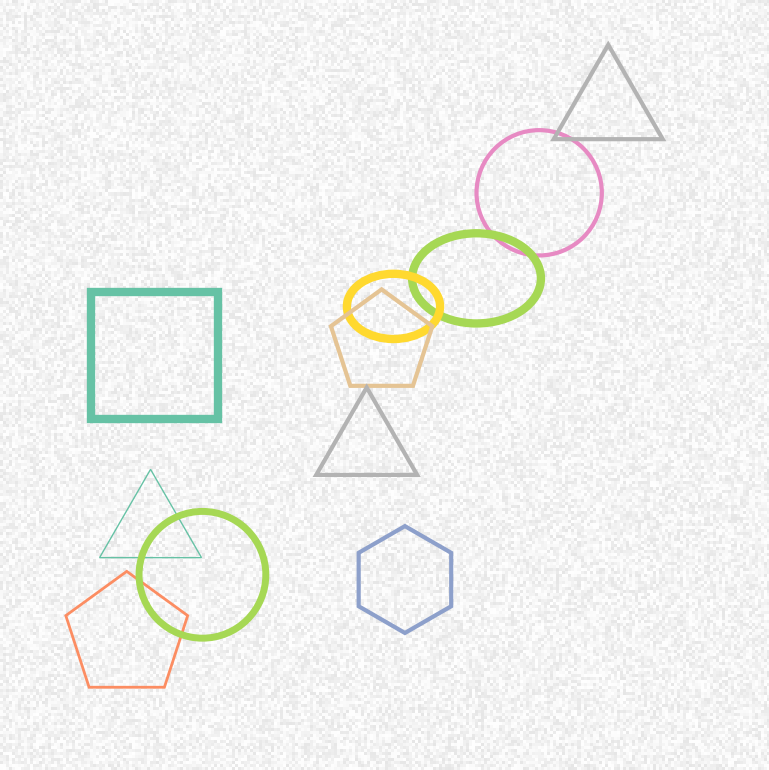[{"shape": "triangle", "thickness": 0.5, "radius": 0.38, "center": [0.196, 0.314]}, {"shape": "square", "thickness": 3, "radius": 0.41, "center": [0.201, 0.538]}, {"shape": "pentagon", "thickness": 1, "radius": 0.42, "center": [0.165, 0.175]}, {"shape": "hexagon", "thickness": 1.5, "radius": 0.35, "center": [0.526, 0.247]}, {"shape": "circle", "thickness": 1.5, "radius": 0.41, "center": [0.7, 0.75]}, {"shape": "oval", "thickness": 3, "radius": 0.42, "center": [0.619, 0.638]}, {"shape": "circle", "thickness": 2.5, "radius": 0.41, "center": [0.263, 0.254]}, {"shape": "oval", "thickness": 3, "radius": 0.3, "center": [0.511, 0.602]}, {"shape": "pentagon", "thickness": 1.5, "radius": 0.35, "center": [0.496, 0.555]}, {"shape": "triangle", "thickness": 1.5, "radius": 0.38, "center": [0.476, 0.421]}, {"shape": "triangle", "thickness": 1.5, "radius": 0.41, "center": [0.79, 0.86]}]